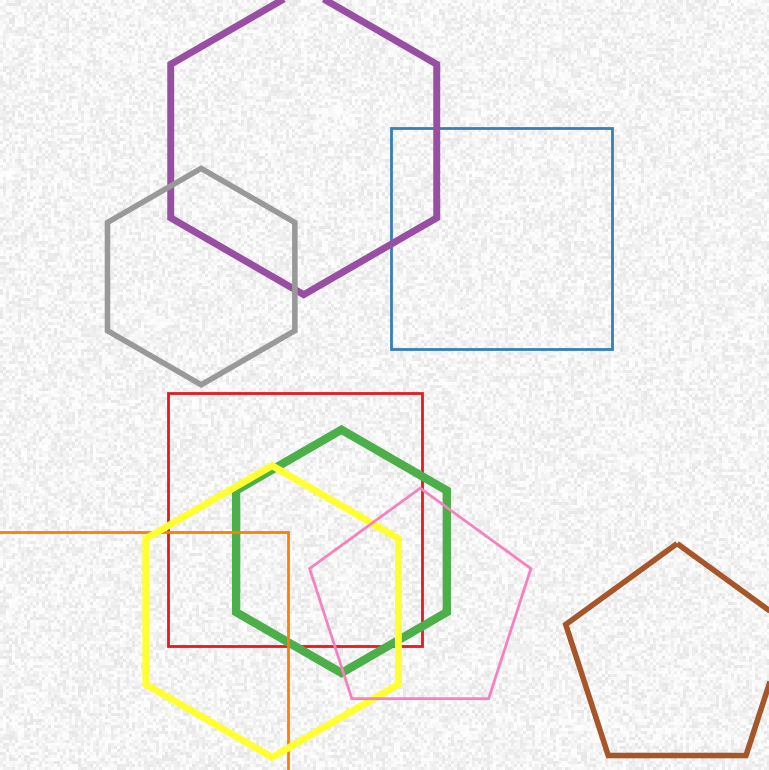[{"shape": "square", "thickness": 1, "radius": 0.82, "center": [0.383, 0.326]}, {"shape": "square", "thickness": 1, "radius": 0.72, "center": [0.652, 0.691]}, {"shape": "hexagon", "thickness": 3, "radius": 0.79, "center": [0.443, 0.284]}, {"shape": "hexagon", "thickness": 2.5, "radius": 1.0, "center": [0.394, 0.817]}, {"shape": "square", "thickness": 1, "radius": 0.97, "center": [0.181, 0.115]}, {"shape": "hexagon", "thickness": 2.5, "radius": 0.95, "center": [0.353, 0.206]}, {"shape": "pentagon", "thickness": 2, "radius": 0.76, "center": [0.879, 0.142]}, {"shape": "pentagon", "thickness": 1, "radius": 0.76, "center": [0.546, 0.215]}, {"shape": "hexagon", "thickness": 2, "radius": 0.7, "center": [0.261, 0.641]}]